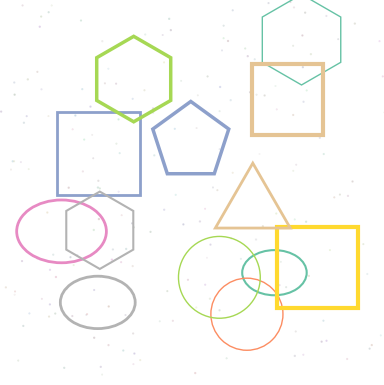[{"shape": "oval", "thickness": 1.5, "radius": 0.42, "center": [0.713, 0.292]}, {"shape": "hexagon", "thickness": 1, "radius": 0.59, "center": [0.783, 0.897]}, {"shape": "circle", "thickness": 1, "radius": 0.47, "center": [0.641, 0.184]}, {"shape": "pentagon", "thickness": 2.5, "radius": 0.52, "center": [0.496, 0.633]}, {"shape": "square", "thickness": 2, "radius": 0.54, "center": [0.257, 0.6]}, {"shape": "oval", "thickness": 2, "radius": 0.58, "center": [0.16, 0.399]}, {"shape": "hexagon", "thickness": 2.5, "radius": 0.55, "center": [0.347, 0.795]}, {"shape": "circle", "thickness": 1, "radius": 0.53, "center": [0.57, 0.28]}, {"shape": "square", "thickness": 3, "radius": 0.52, "center": [0.825, 0.306]}, {"shape": "triangle", "thickness": 2, "radius": 0.56, "center": [0.657, 0.464]}, {"shape": "square", "thickness": 3, "radius": 0.46, "center": [0.748, 0.742]}, {"shape": "hexagon", "thickness": 1.5, "radius": 0.5, "center": [0.259, 0.402]}, {"shape": "oval", "thickness": 2, "radius": 0.49, "center": [0.254, 0.215]}]